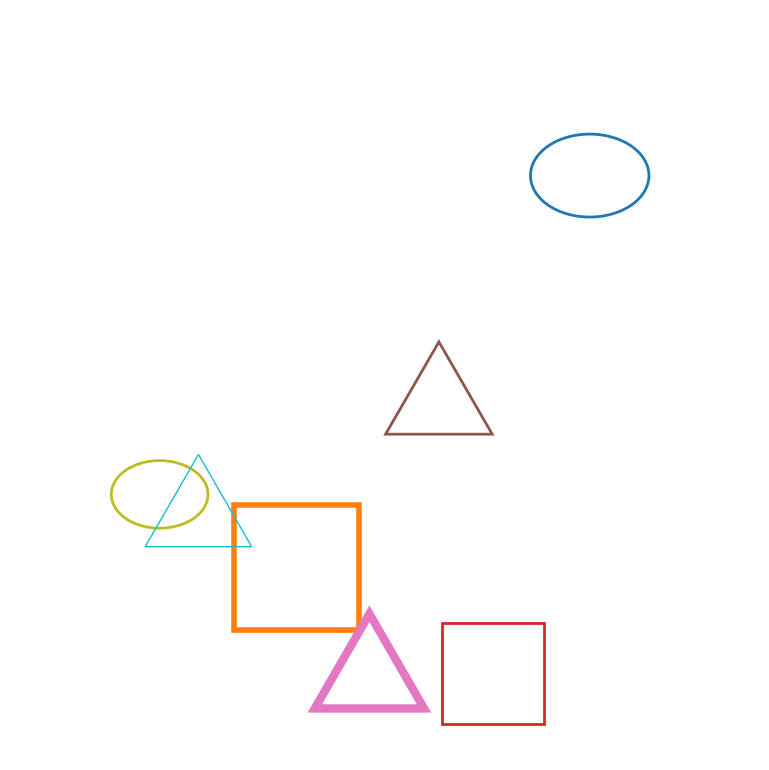[{"shape": "oval", "thickness": 1, "radius": 0.38, "center": [0.766, 0.772]}, {"shape": "square", "thickness": 2, "radius": 0.41, "center": [0.385, 0.263]}, {"shape": "square", "thickness": 1, "radius": 0.33, "center": [0.641, 0.125]}, {"shape": "triangle", "thickness": 1, "radius": 0.4, "center": [0.57, 0.476]}, {"shape": "triangle", "thickness": 3, "radius": 0.41, "center": [0.48, 0.121]}, {"shape": "oval", "thickness": 1, "radius": 0.31, "center": [0.207, 0.358]}, {"shape": "triangle", "thickness": 0.5, "radius": 0.4, "center": [0.258, 0.33]}]